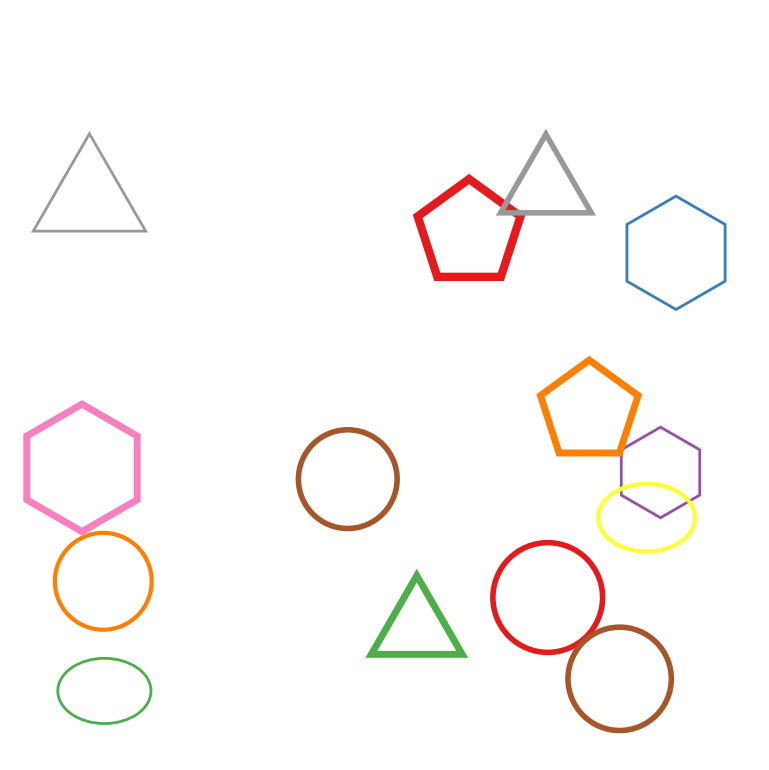[{"shape": "circle", "thickness": 2, "radius": 0.36, "center": [0.711, 0.224]}, {"shape": "pentagon", "thickness": 3, "radius": 0.35, "center": [0.609, 0.697]}, {"shape": "hexagon", "thickness": 1, "radius": 0.37, "center": [0.878, 0.672]}, {"shape": "oval", "thickness": 1, "radius": 0.3, "center": [0.136, 0.103]}, {"shape": "triangle", "thickness": 2.5, "radius": 0.34, "center": [0.541, 0.184]}, {"shape": "hexagon", "thickness": 1, "radius": 0.29, "center": [0.858, 0.386]}, {"shape": "pentagon", "thickness": 2.5, "radius": 0.33, "center": [0.765, 0.466]}, {"shape": "circle", "thickness": 1.5, "radius": 0.31, "center": [0.134, 0.245]}, {"shape": "oval", "thickness": 1.5, "radius": 0.31, "center": [0.84, 0.328]}, {"shape": "circle", "thickness": 2, "radius": 0.32, "center": [0.452, 0.378]}, {"shape": "circle", "thickness": 2, "radius": 0.34, "center": [0.805, 0.118]}, {"shape": "hexagon", "thickness": 2.5, "radius": 0.41, "center": [0.107, 0.392]}, {"shape": "triangle", "thickness": 2, "radius": 0.34, "center": [0.709, 0.758]}, {"shape": "triangle", "thickness": 1, "radius": 0.42, "center": [0.116, 0.742]}]